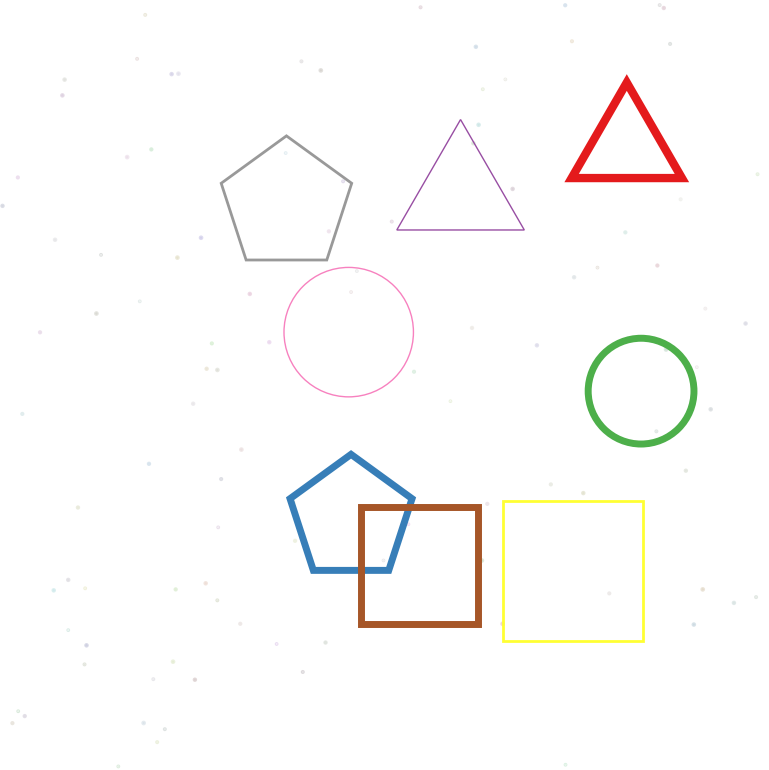[{"shape": "triangle", "thickness": 3, "radius": 0.41, "center": [0.814, 0.81]}, {"shape": "pentagon", "thickness": 2.5, "radius": 0.42, "center": [0.456, 0.327]}, {"shape": "circle", "thickness": 2.5, "radius": 0.34, "center": [0.833, 0.492]}, {"shape": "triangle", "thickness": 0.5, "radius": 0.48, "center": [0.598, 0.749]}, {"shape": "square", "thickness": 1, "radius": 0.45, "center": [0.745, 0.258]}, {"shape": "square", "thickness": 2.5, "radius": 0.38, "center": [0.545, 0.265]}, {"shape": "circle", "thickness": 0.5, "radius": 0.42, "center": [0.453, 0.569]}, {"shape": "pentagon", "thickness": 1, "radius": 0.45, "center": [0.372, 0.734]}]